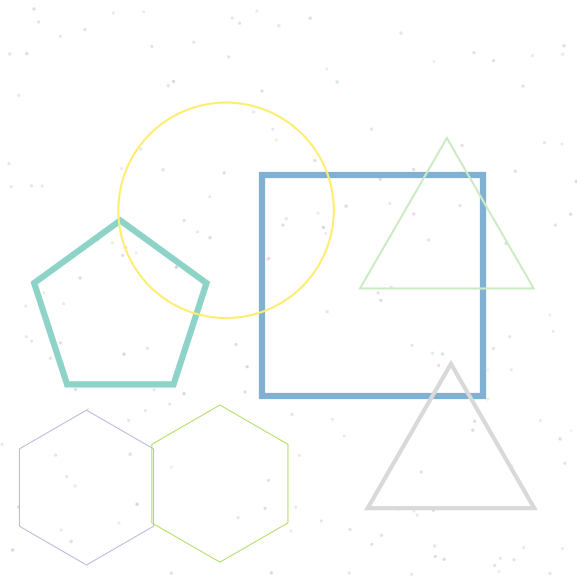[{"shape": "pentagon", "thickness": 3, "radius": 0.78, "center": [0.208, 0.46]}, {"shape": "hexagon", "thickness": 0.5, "radius": 0.67, "center": [0.15, 0.155]}, {"shape": "square", "thickness": 3, "radius": 0.96, "center": [0.645, 0.505]}, {"shape": "hexagon", "thickness": 0.5, "radius": 0.68, "center": [0.381, 0.162]}, {"shape": "triangle", "thickness": 2, "radius": 0.83, "center": [0.781, 0.203]}, {"shape": "triangle", "thickness": 1, "radius": 0.87, "center": [0.774, 0.586]}, {"shape": "circle", "thickness": 1, "radius": 0.93, "center": [0.391, 0.635]}]